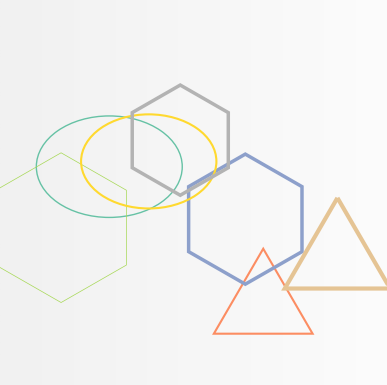[{"shape": "oval", "thickness": 1, "radius": 0.94, "center": [0.282, 0.567]}, {"shape": "triangle", "thickness": 1.5, "radius": 0.74, "center": [0.679, 0.207]}, {"shape": "hexagon", "thickness": 2.5, "radius": 0.84, "center": [0.633, 0.431]}, {"shape": "hexagon", "thickness": 0.5, "radius": 0.97, "center": [0.158, 0.409]}, {"shape": "oval", "thickness": 1.5, "radius": 0.87, "center": [0.384, 0.581]}, {"shape": "triangle", "thickness": 3, "radius": 0.78, "center": [0.871, 0.329]}, {"shape": "hexagon", "thickness": 2.5, "radius": 0.72, "center": [0.465, 0.636]}]